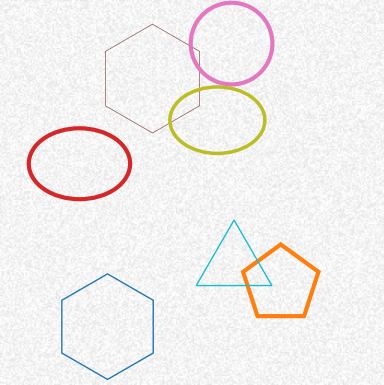[{"shape": "hexagon", "thickness": 1, "radius": 0.69, "center": [0.279, 0.152]}, {"shape": "pentagon", "thickness": 3, "radius": 0.51, "center": [0.729, 0.262]}, {"shape": "oval", "thickness": 3, "radius": 0.66, "center": [0.206, 0.575]}, {"shape": "hexagon", "thickness": 0.5, "radius": 0.71, "center": [0.396, 0.796]}, {"shape": "circle", "thickness": 3, "radius": 0.53, "center": [0.601, 0.887]}, {"shape": "oval", "thickness": 2.5, "radius": 0.62, "center": [0.565, 0.688]}, {"shape": "triangle", "thickness": 1, "radius": 0.57, "center": [0.608, 0.315]}]